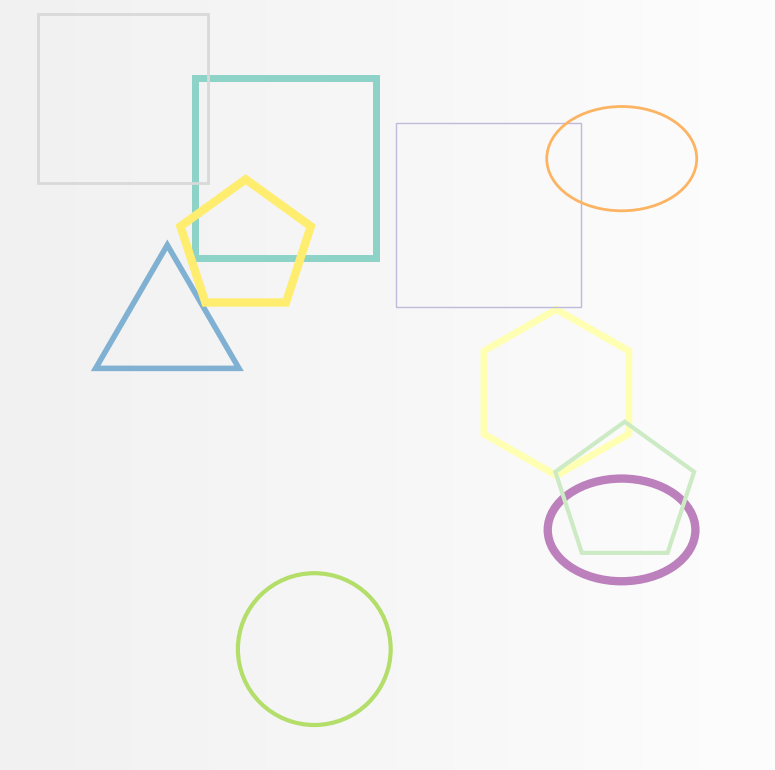[{"shape": "square", "thickness": 2.5, "radius": 0.58, "center": [0.369, 0.782]}, {"shape": "hexagon", "thickness": 2.5, "radius": 0.54, "center": [0.718, 0.49]}, {"shape": "square", "thickness": 0.5, "radius": 0.6, "center": [0.63, 0.721]}, {"shape": "triangle", "thickness": 2, "radius": 0.53, "center": [0.216, 0.575]}, {"shape": "oval", "thickness": 1, "radius": 0.48, "center": [0.802, 0.794]}, {"shape": "circle", "thickness": 1.5, "radius": 0.49, "center": [0.406, 0.157]}, {"shape": "square", "thickness": 1, "radius": 0.55, "center": [0.159, 0.872]}, {"shape": "oval", "thickness": 3, "radius": 0.48, "center": [0.802, 0.312]}, {"shape": "pentagon", "thickness": 1.5, "radius": 0.47, "center": [0.806, 0.358]}, {"shape": "pentagon", "thickness": 3, "radius": 0.44, "center": [0.317, 0.679]}]